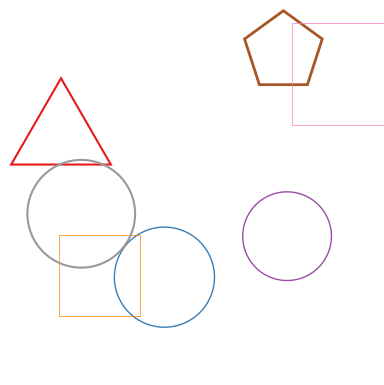[{"shape": "triangle", "thickness": 1.5, "radius": 0.75, "center": [0.158, 0.647]}, {"shape": "circle", "thickness": 1, "radius": 0.65, "center": [0.427, 0.28]}, {"shape": "circle", "thickness": 1, "radius": 0.58, "center": [0.746, 0.387]}, {"shape": "square", "thickness": 0.5, "radius": 0.53, "center": [0.259, 0.285]}, {"shape": "pentagon", "thickness": 2, "radius": 0.53, "center": [0.736, 0.866]}, {"shape": "square", "thickness": 0.5, "radius": 0.67, "center": [0.891, 0.808]}, {"shape": "circle", "thickness": 1.5, "radius": 0.7, "center": [0.211, 0.445]}]